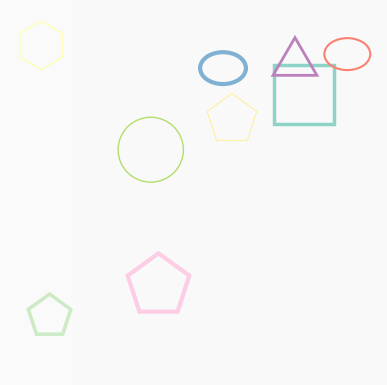[{"shape": "square", "thickness": 2.5, "radius": 0.38, "center": [0.785, 0.754]}, {"shape": "hexagon", "thickness": 1, "radius": 0.31, "center": [0.106, 0.882]}, {"shape": "oval", "thickness": 1.5, "radius": 0.3, "center": [0.896, 0.859]}, {"shape": "oval", "thickness": 3, "radius": 0.3, "center": [0.576, 0.823]}, {"shape": "circle", "thickness": 1, "radius": 0.42, "center": [0.389, 0.611]}, {"shape": "pentagon", "thickness": 3, "radius": 0.42, "center": [0.409, 0.258]}, {"shape": "triangle", "thickness": 2, "radius": 0.33, "center": [0.761, 0.837]}, {"shape": "pentagon", "thickness": 2.5, "radius": 0.29, "center": [0.128, 0.179]}, {"shape": "pentagon", "thickness": 0.5, "radius": 0.34, "center": [0.599, 0.69]}]